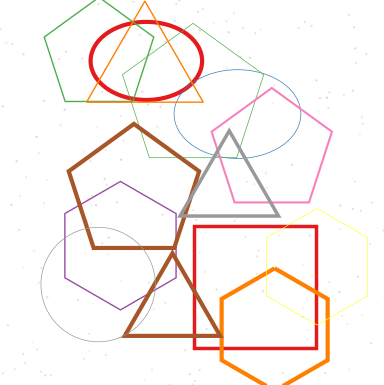[{"shape": "square", "thickness": 2.5, "radius": 0.79, "center": [0.662, 0.255]}, {"shape": "oval", "thickness": 3, "radius": 0.72, "center": [0.38, 0.842]}, {"shape": "oval", "thickness": 0.5, "radius": 0.82, "center": [0.617, 0.704]}, {"shape": "pentagon", "thickness": 0.5, "radius": 0.96, "center": [0.502, 0.746]}, {"shape": "pentagon", "thickness": 1, "radius": 0.75, "center": [0.257, 0.857]}, {"shape": "hexagon", "thickness": 1, "radius": 0.83, "center": [0.313, 0.362]}, {"shape": "hexagon", "thickness": 3, "radius": 0.8, "center": [0.713, 0.144]}, {"shape": "triangle", "thickness": 1, "radius": 0.87, "center": [0.376, 0.822]}, {"shape": "hexagon", "thickness": 0.5, "radius": 0.76, "center": [0.824, 0.307]}, {"shape": "pentagon", "thickness": 3, "radius": 0.89, "center": [0.348, 0.5]}, {"shape": "triangle", "thickness": 3, "radius": 0.72, "center": [0.448, 0.199]}, {"shape": "pentagon", "thickness": 1.5, "radius": 0.82, "center": [0.706, 0.607]}, {"shape": "circle", "thickness": 0.5, "radius": 0.74, "center": [0.255, 0.261]}, {"shape": "triangle", "thickness": 2.5, "radius": 0.74, "center": [0.595, 0.513]}]